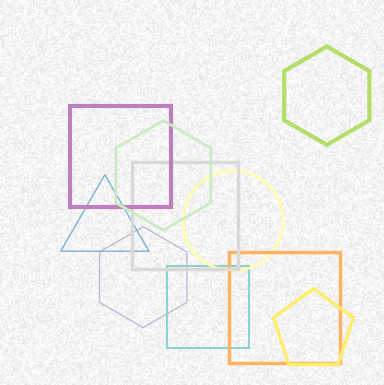[{"shape": "square", "thickness": 1.5, "radius": 0.53, "center": [0.54, 0.203]}, {"shape": "circle", "thickness": 2, "radius": 0.65, "center": [0.606, 0.426]}, {"shape": "hexagon", "thickness": 1, "radius": 0.65, "center": [0.372, 0.28]}, {"shape": "triangle", "thickness": 1, "radius": 0.66, "center": [0.272, 0.414]}, {"shape": "square", "thickness": 2.5, "radius": 0.72, "center": [0.739, 0.2]}, {"shape": "hexagon", "thickness": 3, "radius": 0.64, "center": [0.849, 0.752]}, {"shape": "square", "thickness": 2.5, "radius": 0.69, "center": [0.481, 0.44]}, {"shape": "square", "thickness": 3, "radius": 0.65, "center": [0.313, 0.594]}, {"shape": "hexagon", "thickness": 2, "radius": 0.71, "center": [0.424, 0.544]}, {"shape": "pentagon", "thickness": 2.5, "radius": 0.54, "center": [0.814, 0.141]}]